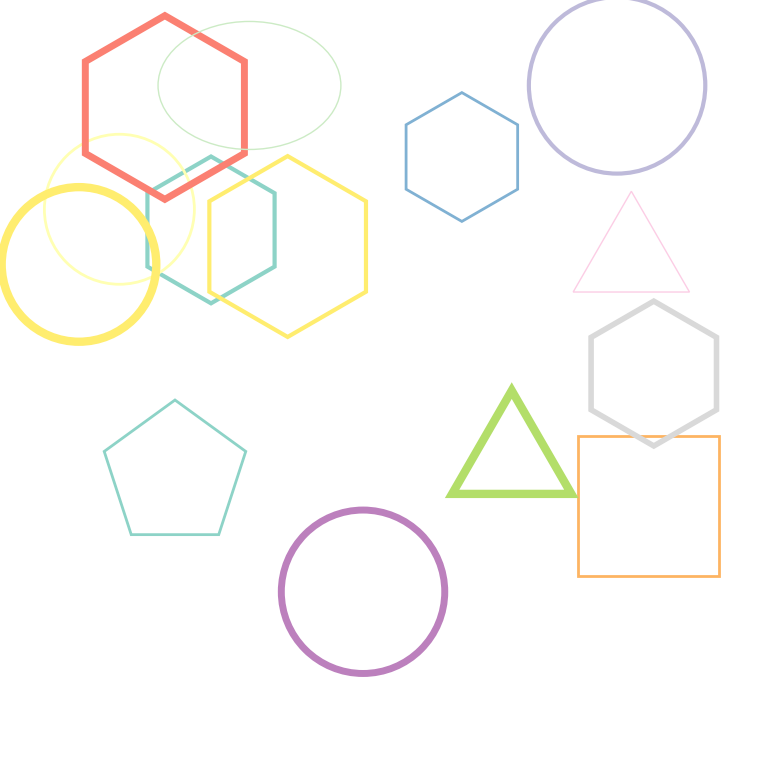[{"shape": "pentagon", "thickness": 1, "radius": 0.48, "center": [0.227, 0.384]}, {"shape": "hexagon", "thickness": 1.5, "radius": 0.48, "center": [0.274, 0.701]}, {"shape": "circle", "thickness": 1, "radius": 0.49, "center": [0.155, 0.728]}, {"shape": "circle", "thickness": 1.5, "radius": 0.57, "center": [0.801, 0.889]}, {"shape": "hexagon", "thickness": 2.5, "radius": 0.6, "center": [0.214, 0.86]}, {"shape": "hexagon", "thickness": 1, "radius": 0.42, "center": [0.6, 0.796]}, {"shape": "square", "thickness": 1, "radius": 0.46, "center": [0.842, 0.343]}, {"shape": "triangle", "thickness": 3, "radius": 0.45, "center": [0.665, 0.403]}, {"shape": "triangle", "thickness": 0.5, "radius": 0.44, "center": [0.82, 0.664]}, {"shape": "hexagon", "thickness": 2, "radius": 0.47, "center": [0.849, 0.515]}, {"shape": "circle", "thickness": 2.5, "radius": 0.53, "center": [0.471, 0.231]}, {"shape": "oval", "thickness": 0.5, "radius": 0.59, "center": [0.324, 0.889]}, {"shape": "hexagon", "thickness": 1.5, "radius": 0.59, "center": [0.374, 0.68]}, {"shape": "circle", "thickness": 3, "radius": 0.5, "center": [0.103, 0.657]}]